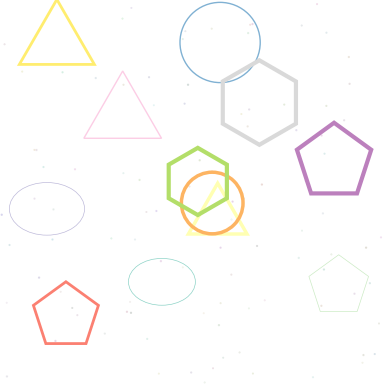[{"shape": "oval", "thickness": 0.5, "radius": 0.43, "center": [0.421, 0.268]}, {"shape": "triangle", "thickness": 2.5, "radius": 0.44, "center": [0.565, 0.436]}, {"shape": "oval", "thickness": 0.5, "radius": 0.49, "center": [0.122, 0.458]}, {"shape": "pentagon", "thickness": 2, "radius": 0.44, "center": [0.171, 0.179]}, {"shape": "circle", "thickness": 1, "radius": 0.52, "center": [0.572, 0.89]}, {"shape": "circle", "thickness": 2.5, "radius": 0.4, "center": [0.551, 0.473]}, {"shape": "hexagon", "thickness": 3, "radius": 0.44, "center": [0.514, 0.529]}, {"shape": "triangle", "thickness": 1, "radius": 0.58, "center": [0.319, 0.699]}, {"shape": "hexagon", "thickness": 3, "radius": 0.55, "center": [0.674, 0.734]}, {"shape": "pentagon", "thickness": 3, "radius": 0.51, "center": [0.868, 0.58]}, {"shape": "pentagon", "thickness": 0.5, "radius": 0.41, "center": [0.88, 0.257]}, {"shape": "triangle", "thickness": 2, "radius": 0.56, "center": [0.148, 0.889]}]